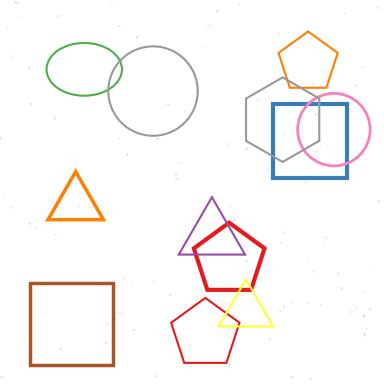[{"shape": "pentagon", "thickness": 1.5, "radius": 0.47, "center": [0.533, 0.133]}, {"shape": "pentagon", "thickness": 3, "radius": 0.48, "center": [0.595, 0.325]}, {"shape": "square", "thickness": 3, "radius": 0.48, "center": [0.806, 0.633]}, {"shape": "oval", "thickness": 1.5, "radius": 0.49, "center": [0.219, 0.82]}, {"shape": "triangle", "thickness": 1.5, "radius": 0.5, "center": [0.55, 0.388]}, {"shape": "triangle", "thickness": 2.5, "radius": 0.42, "center": [0.197, 0.471]}, {"shape": "pentagon", "thickness": 1.5, "radius": 0.4, "center": [0.8, 0.837]}, {"shape": "triangle", "thickness": 1.5, "radius": 0.41, "center": [0.639, 0.193]}, {"shape": "square", "thickness": 2.5, "radius": 0.53, "center": [0.186, 0.158]}, {"shape": "circle", "thickness": 2, "radius": 0.47, "center": [0.867, 0.663]}, {"shape": "hexagon", "thickness": 1.5, "radius": 0.55, "center": [0.734, 0.689]}, {"shape": "circle", "thickness": 1.5, "radius": 0.58, "center": [0.397, 0.763]}]